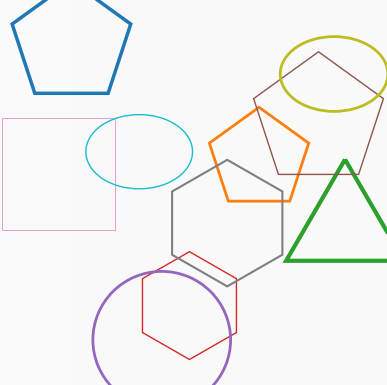[{"shape": "pentagon", "thickness": 2.5, "radius": 0.8, "center": [0.184, 0.888]}, {"shape": "pentagon", "thickness": 2, "radius": 0.67, "center": [0.668, 0.587]}, {"shape": "triangle", "thickness": 3, "radius": 0.88, "center": [0.89, 0.41]}, {"shape": "hexagon", "thickness": 1, "radius": 0.7, "center": [0.489, 0.206]}, {"shape": "circle", "thickness": 2, "radius": 0.89, "center": [0.417, 0.117]}, {"shape": "pentagon", "thickness": 1, "radius": 0.88, "center": [0.822, 0.689]}, {"shape": "square", "thickness": 0.5, "radius": 0.73, "center": [0.15, 0.549]}, {"shape": "hexagon", "thickness": 1.5, "radius": 0.82, "center": [0.586, 0.421]}, {"shape": "oval", "thickness": 2, "radius": 0.69, "center": [0.862, 0.808]}, {"shape": "oval", "thickness": 1, "radius": 0.69, "center": [0.359, 0.606]}]